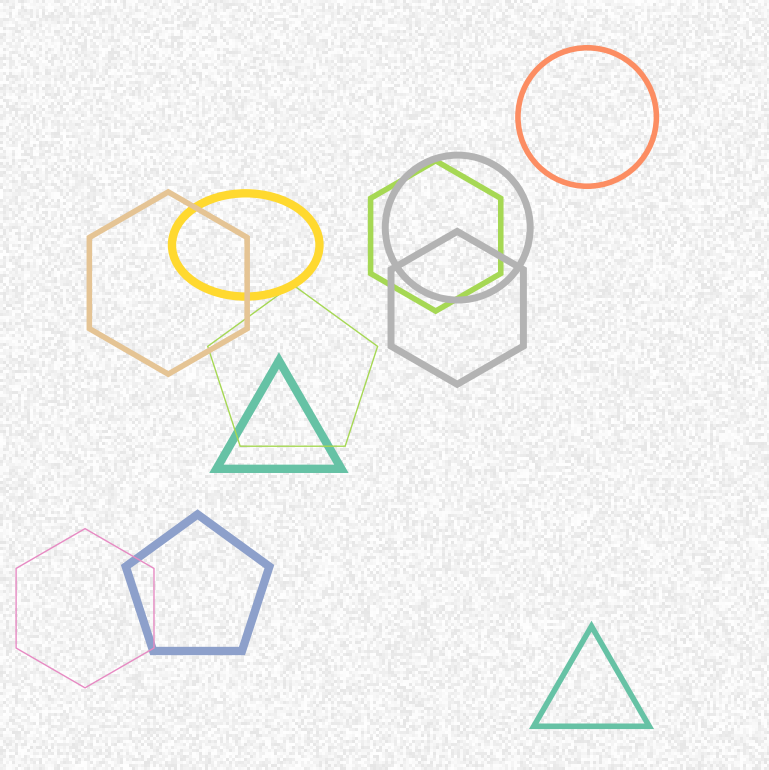[{"shape": "triangle", "thickness": 2, "radius": 0.43, "center": [0.768, 0.1]}, {"shape": "triangle", "thickness": 3, "radius": 0.47, "center": [0.362, 0.438]}, {"shape": "circle", "thickness": 2, "radius": 0.45, "center": [0.763, 0.848]}, {"shape": "pentagon", "thickness": 3, "radius": 0.49, "center": [0.257, 0.234]}, {"shape": "hexagon", "thickness": 0.5, "radius": 0.52, "center": [0.11, 0.21]}, {"shape": "pentagon", "thickness": 0.5, "radius": 0.58, "center": [0.38, 0.514]}, {"shape": "hexagon", "thickness": 2, "radius": 0.49, "center": [0.566, 0.694]}, {"shape": "oval", "thickness": 3, "radius": 0.48, "center": [0.319, 0.682]}, {"shape": "hexagon", "thickness": 2, "radius": 0.59, "center": [0.219, 0.632]}, {"shape": "circle", "thickness": 2.5, "radius": 0.47, "center": [0.594, 0.704]}, {"shape": "hexagon", "thickness": 2.5, "radius": 0.5, "center": [0.594, 0.6]}]